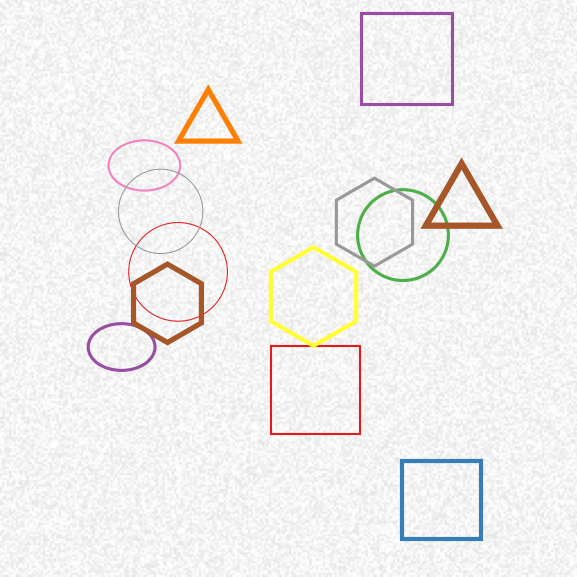[{"shape": "circle", "thickness": 0.5, "radius": 0.43, "center": [0.308, 0.528]}, {"shape": "square", "thickness": 1, "radius": 0.38, "center": [0.547, 0.323]}, {"shape": "square", "thickness": 2, "radius": 0.34, "center": [0.764, 0.133]}, {"shape": "circle", "thickness": 1.5, "radius": 0.39, "center": [0.698, 0.592]}, {"shape": "square", "thickness": 1.5, "radius": 0.39, "center": [0.704, 0.898]}, {"shape": "oval", "thickness": 1.5, "radius": 0.29, "center": [0.211, 0.398]}, {"shape": "triangle", "thickness": 2.5, "radius": 0.3, "center": [0.361, 0.785]}, {"shape": "hexagon", "thickness": 2, "radius": 0.43, "center": [0.543, 0.486]}, {"shape": "triangle", "thickness": 3, "radius": 0.36, "center": [0.799, 0.644]}, {"shape": "hexagon", "thickness": 2.5, "radius": 0.34, "center": [0.29, 0.474]}, {"shape": "oval", "thickness": 1, "radius": 0.31, "center": [0.25, 0.713]}, {"shape": "hexagon", "thickness": 1.5, "radius": 0.38, "center": [0.648, 0.614]}, {"shape": "circle", "thickness": 0.5, "radius": 0.37, "center": [0.278, 0.633]}]